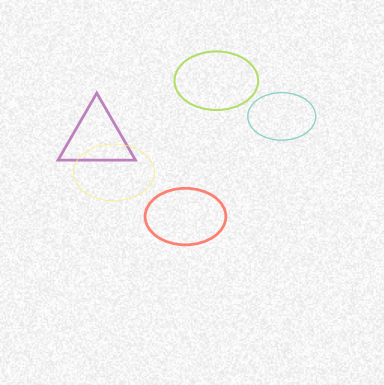[{"shape": "oval", "thickness": 1, "radius": 0.44, "center": [0.732, 0.698]}, {"shape": "oval", "thickness": 2, "radius": 0.52, "center": [0.482, 0.437]}, {"shape": "oval", "thickness": 1.5, "radius": 0.54, "center": [0.562, 0.79]}, {"shape": "triangle", "thickness": 2, "radius": 0.58, "center": [0.251, 0.642]}, {"shape": "oval", "thickness": 0.5, "radius": 0.53, "center": [0.296, 0.552]}]